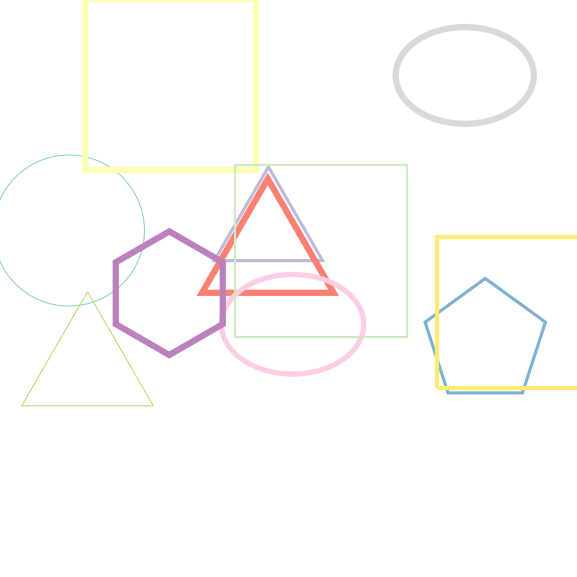[{"shape": "circle", "thickness": 0.5, "radius": 0.65, "center": [0.119, 0.6]}, {"shape": "square", "thickness": 3, "radius": 0.74, "center": [0.296, 0.853]}, {"shape": "triangle", "thickness": 1.5, "radius": 0.54, "center": [0.465, 0.602]}, {"shape": "triangle", "thickness": 3, "radius": 0.66, "center": [0.464, 0.558]}, {"shape": "pentagon", "thickness": 1.5, "radius": 0.55, "center": [0.84, 0.407]}, {"shape": "triangle", "thickness": 0.5, "radius": 0.66, "center": [0.152, 0.362]}, {"shape": "oval", "thickness": 2.5, "radius": 0.62, "center": [0.507, 0.438]}, {"shape": "oval", "thickness": 3, "radius": 0.6, "center": [0.805, 0.869]}, {"shape": "hexagon", "thickness": 3, "radius": 0.53, "center": [0.293, 0.491]}, {"shape": "square", "thickness": 1, "radius": 0.74, "center": [0.556, 0.564]}, {"shape": "square", "thickness": 2, "radius": 0.65, "center": [0.888, 0.459]}]